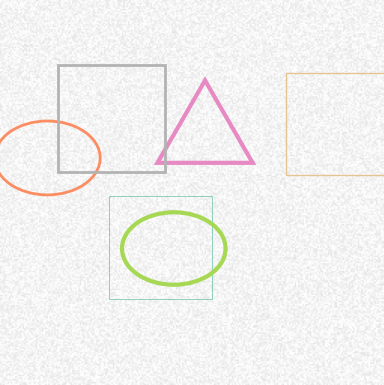[{"shape": "square", "thickness": 0.5, "radius": 0.67, "center": [0.418, 0.358]}, {"shape": "oval", "thickness": 2, "radius": 0.69, "center": [0.123, 0.59]}, {"shape": "triangle", "thickness": 3, "radius": 0.71, "center": [0.533, 0.648]}, {"shape": "oval", "thickness": 3, "radius": 0.67, "center": [0.451, 0.355]}, {"shape": "square", "thickness": 1, "radius": 0.66, "center": [0.876, 0.678]}, {"shape": "square", "thickness": 2, "radius": 0.7, "center": [0.29, 0.691]}]